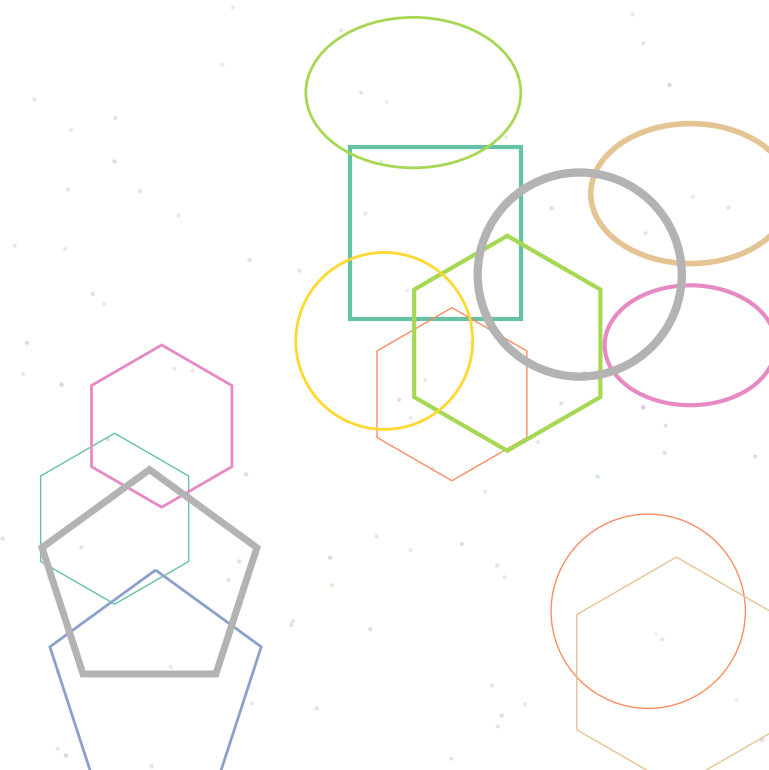[{"shape": "square", "thickness": 1.5, "radius": 0.56, "center": [0.566, 0.697]}, {"shape": "hexagon", "thickness": 0.5, "radius": 0.55, "center": [0.149, 0.326]}, {"shape": "hexagon", "thickness": 0.5, "radius": 0.56, "center": [0.587, 0.488]}, {"shape": "circle", "thickness": 0.5, "radius": 0.63, "center": [0.842, 0.206]}, {"shape": "pentagon", "thickness": 1, "radius": 0.72, "center": [0.202, 0.115]}, {"shape": "oval", "thickness": 1.5, "radius": 0.56, "center": [0.896, 0.552]}, {"shape": "hexagon", "thickness": 1, "radius": 0.53, "center": [0.21, 0.447]}, {"shape": "oval", "thickness": 1, "radius": 0.7, "center": [0.537, 0.88]}, {"shape": "hexagon", "thickness": 1.5, "radius": 0.7, "center": [0.659, 0.554]}, {"shape": "circle", "thickness": 1, "radius": 0.57, "center": [0.499, 0.557]}, {"shape": "hexagon", "thickness": 0.5, "radius": 0.75, "center": [0.878, 0.127]}, {"shape": "oval", "thickness": 2, "radius": 0.65, "center": [0.897, 0.749]}, {"shape": "pentagon", "thickness": 2.5, "radius": 0.73, "center": [0.194, 0.243]}, {"shape": "circle", "thickness": 3, "radius": 0.66, "center": [0.753, 0.643]}]